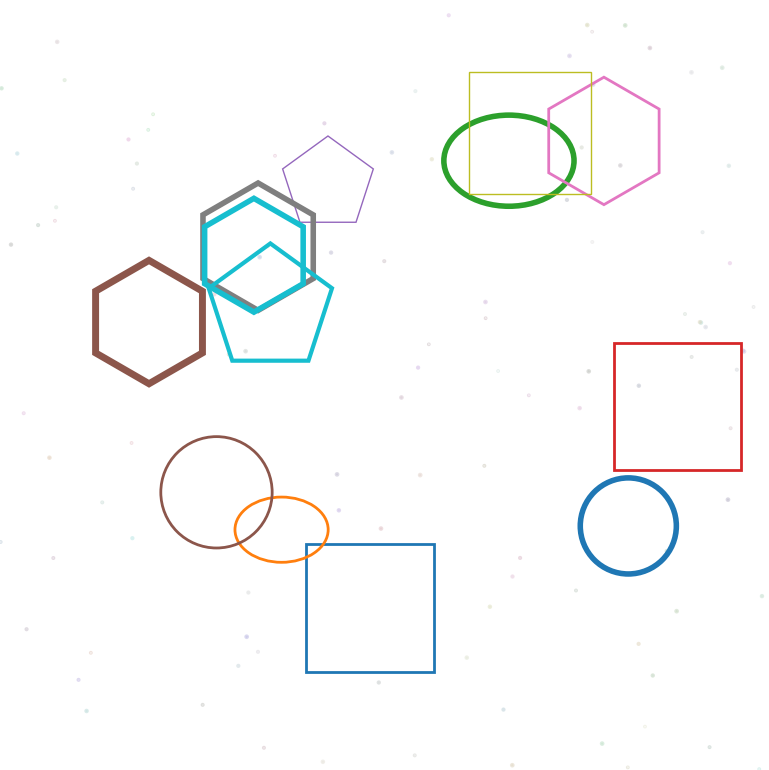[{"shape": "square", "thickness": 1, "radius": 0.42, "center": [0.481, 0.211]}, {"shape": "circle", "thickness": 2, "radius": 0.31, "center": [0.816, 0.317]}, {"shape": "oval", "thickness": 1, "radius": 0.3, "center": [0.366, 0.312]}, {"shape": "oval", "thickness": 2, "radius": 0.42, "center": [0.661, 0.791]}, {"shape": "square", "thickness": 1, "radius": 0.41, "center": [0.88, 0.473]}, {"shape": "pentagon", "thickness": 0.5, "radius": 0.31, "center": [0.426, 0.761]}, {"shape": "hexagon", "thickness": 2.5, "radius": 0.4, "center": [0.194, 0.582]}, {"shape": "circle", "thickness": 1, "radius": 0.36, "center": [0.281, 0.361]}, {"shape": "hexagon", "thickness": 1, "radius": 0.41, "center": [0.784, 0.817]}, {"shape": "hexagon", "thickness": 2, "radius": 0.41, "center": [0.335, 0.68]}, {"shape": "square", "thickness": 0.5, "radius": 0.4, "center": [0.689, 0.827]}, {"shape": "hexagon", "thickness": 2, "radius": 0.37, "center": [0.33, 0.669]}, {"shape": "pentagon", "thickness": 1.5, "radius": 0.42, "center": [0.351, 0.6]}]